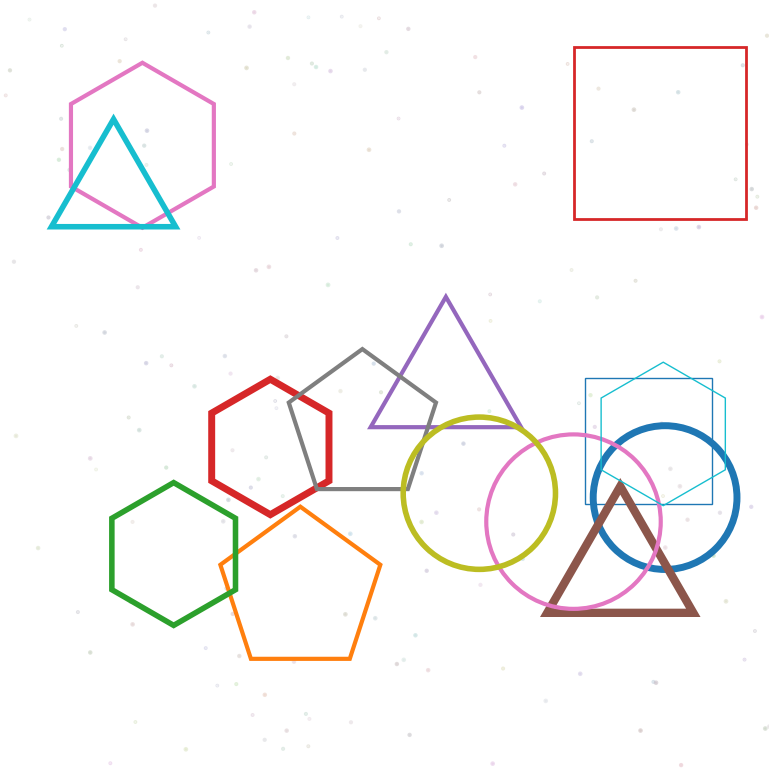[{"shape": "square", "thickness": 0.5, "radius": 0.41, "center": [0.842, 0.427]}, {"shape": "circle", "thickness": 2.5, "radius": 0.47, "center": [0.864, 0.354]}, {"shape": "pentagon", "thickness": 1.5, "radius": 0.55, "center": [0.39, 0.233]}, {"shape": "hexagon", "thickness": 2, "radius": 0.46, "center": [0.226, 0.281]}, {"shape": "square", "thickness": 1, "radius": 0.56, "center": [0.857, 0.828]}, {"shape": "hexagon", "thickness": 2.5, "radius": 0.44, "center": [0.351, 0.42]}, {"shape": "triangle", "thickness": 1.5, "radius": 0.56, "center": [0.579, 0.502]}, {"shape": "triangle", "thickness": 3, "radius": 0.55, "center": [0.806, 0.259]}, {"shape": "hexagon", "thickness": 1.5, "radius": 0.54, "center": [0.185, 0.811]}, {"shape": "circle", "thickness": 1.5, "radius": 0.57, "center": [0.745, 0.323]}, {"shape": "pentagon", "thickness": 1.5, "radius": 0.5, "center": [0.471, 0.446]}, {"shape": "circle", "thickness": 2, "radius": 0.49, "center": [0.623, 0.359]}, {"shape": "hexagon", "thickness": 0.5, "radius": 0.47, "center": [0.861, 0.436]}, {"shape": "triangle", "thickness": 2, "radius": 0.47, "center": [0.147, 0.752]}]